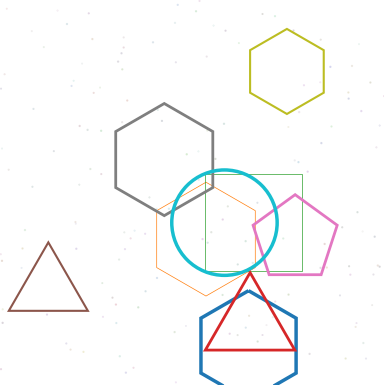[{"shape": "hexagon", "thickness": 2.5, "radius": 0.71, "center": [0.646, 0.102]}, {"shape": "hexagon", "thickness": 0.5, "radius": 0.74, "center": [0.535, 0.379]}, {"shape": "square", "thickness": 0.5, "radius": 0.63, "center": [0.659, 0.422]}, {"shape": "triangle", "thickness": 2, "radius": 0.67, "center": [0.65, 0.158]}, {"shape": "triangle", "thickness": 1.5, "radius": 0.59, "center": [0.126, 0.252]}, {"shape": "pentagon", "thickness": 2, "radius": 0.57, "center": [0.767, 0.379]}, {"shape": "hexagon", "thickness": 2, "radius": 0.73, "center": [0.427, 0.586]}, {"shape": "hexagon", "thickness": 1.5, "radius": 0.55, "center": [0.745, 0.814]}, {"shape": "circle", "thickness": 2.5, "radius": 0.68, "center": [0.583, 0.422]}]